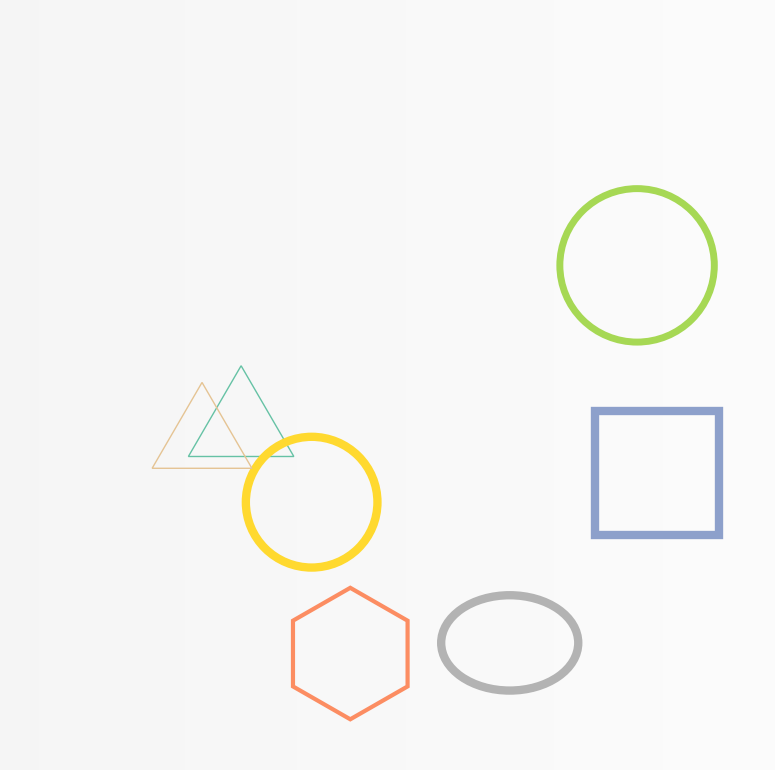[{"shape": "triangle", "thickness": 0.5, "radius": 0.39, "center": [0.311, 0.446]}, {"shape": "hexagon", "thickness": 1.5, "radius": 0.43, "center": [0.452, 0.151]}, {"shape": "square", "thickness": 3, "radius": 0.4, "center": [0.847, 0.386]}, {"shape": "circle", "thickness": 2.5, "radius": 0.5, "center": [0.822, 0.655]}, {"shape": "circle", "thickness": 3, "radius": 0.42, "center": [0.402, 0.348]}, {"shape": "triangle", "thickness": 0.5, "radius": 0.37, "center": [0.261, 0.429]}, {"shape": "oval", "thickness": 3, "radius": 0.44, "center": [0.658, 0.165]}]